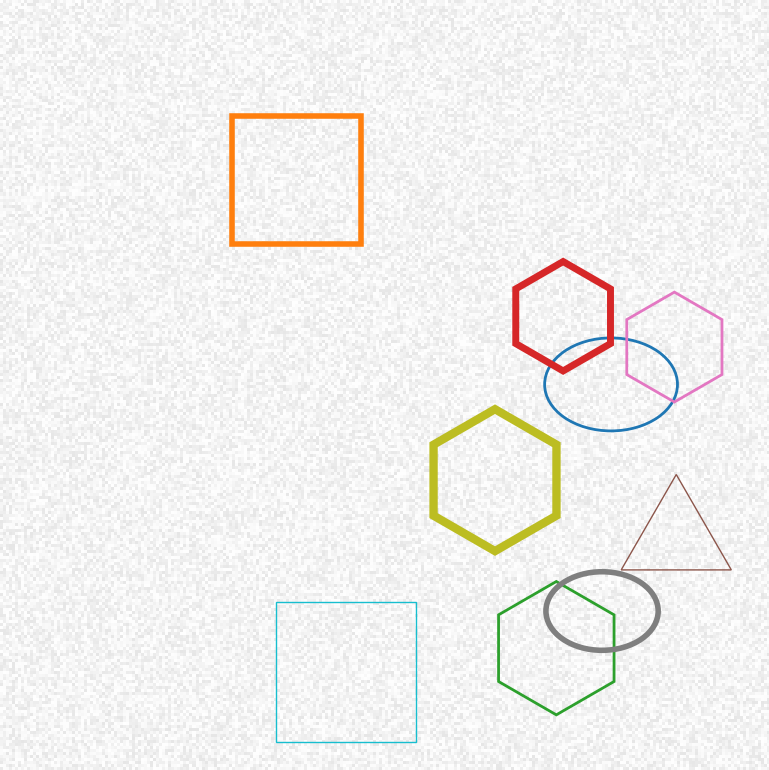[{"shape": "oval", "thickness": 1, "radius": 0.43, "center": [0.794, 0.501]}, {"shape": "square", "thickness": 2, "radius": 0.42, "center": [0.385, 0.766]}, {"shape": "hexagon", "thickness": 1, "radius": 0.43, "center": [0.722, 0.158]}, {"shape": "hexagon", "thickness": 2.5, "radius": 0.36, "center": [0.731, 0.589]}, {"shape": "triangle", "thickness": 0.5, "radius": 0.41, "center": [0.878, 0.301]}, {"shape": "hexagon", "thickness": 1, "radius": 0.36, "center": [0.876, 0.549]}, {"shape": "oval", "thickness": 2, "radius": 0.36, "center": [0.782, 0.206]}, {"shape": "hexagon", "thickness": 3, "radius": 0.46, "center": [0.643, 0.376]}, {"shape": "square", "thickness": 0.5, "radius": 0.45, "center": [0.449, 0.127]}]